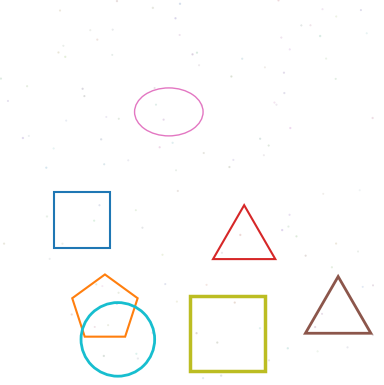[{"shape": "square", "thickness": 1.5, "radius": 0.37, "center": [0.213, 0.429]}, {"shape": "pentagon", "thickness": 1.5, "radius": 0.45, "center": [0.273, 0.198]}, {"shape": "triangle", "thickness": 1.5, "radius": 0.47, "center": [0.634, 0.374]}, {"shape": "triangle", "thickness": 2, "radius": 0.49, "center": [0.878, 0.184]}, {"shape": "oval", "thickness": 1, "radius": 0.44, "center": [0.438, 0.709]}, {"shape": "square", "thickness": 2.5, "radius": 0.49, "center": [0.59, 0.133]}, {"shape": "circle", "thickness": 2, "radius": 0.48, "center": [0.306, 0.118]}]